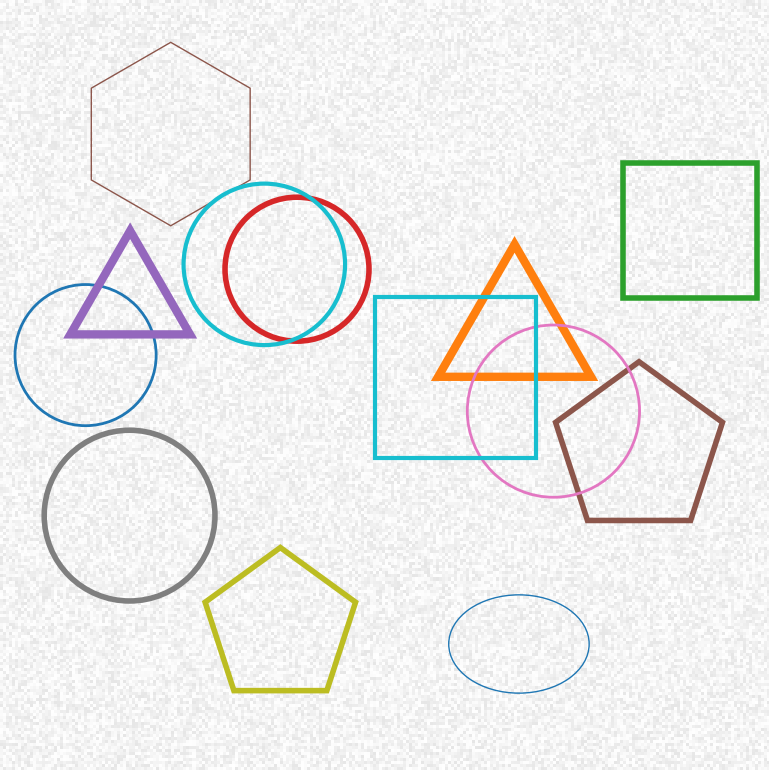[{"shape": "circle", "thickness": 1, "radius": 0.46, "center": [0.111, 0.539]}, {"shape": "oval", "thickness": 0.5, "radius": 0.46, "center": [0.674, 0.164]}, {"shape": "triangle", "thickness": 3, "radius": 0.57, "center": [0.668, 0.568]}, {"shape": "square", "thickness": 2, "radius": 0.44, "center": [0.896, 0.7]}, {"shape": "circle", "thickness": 2, "radius": 0.47, "center": [0.386, 0.65]}, {"shape": "triangle", "thickness": 3, "radius": 0.45, "center": [0.169, 0.611]}, {"shape": "pentagon", "thickness": 2, "radius": 0.57, "center": [0.83, 0.416]}, {"shape": "hexagon", "thickness": 0.5, "radius": 0.6, "center": [0.222, 0.826]}, {"shape": "circle", "thickness": 1, "radius": 0.56, "center": [0.719, 0.466]}, {"shape": "circle", "thickness": 2, "radius": 0.55, "center": [0.168, 0.33]}, {"shape": "pentagon", "thickness": 2, "radius": 0.51, "center": [0.364, 0.186]}, {"shape": "circle", "thickness": 1.5, "radius": 0.52, "center": [0.343, 0.657]}, {"shape": "square", "thickness": 1.5, "radius": 0.53, "center": [0.592, 0.51]}]